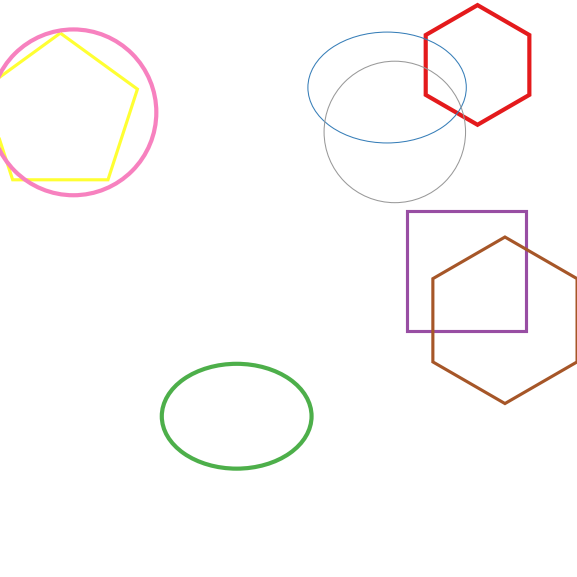[{"shape": "hexagon", "thickness": 2, "radius": 0.52, "center": [0.827, 0.887]}, {"shape": "oval", "thickness": 0.5, "radius": 0.69, "center": [0.67, 0.848]}, {"shape": "oval", "thickness": 2, "radius": 0.65, "center": [0.41, 0.278]}, {"shape": "square", "thickness": 1.5, "radius": 0.52, "center": [0.807, 0.53]}, {"shape": "pentagon", "thickness": 1.5, "radius": 0.7, "center": [0.104, 0.801]}, {"shape": "hexagon", "thickness": 1.5, "radius": 0.72, "center": [0.874, 0.445]}, {"shape": "circle", "thickness": 2, "radius": 0.72, "center": [0.127, 0.805]}, {"shape": "circle", "thickness": 0.5, "radius": 0.61, "center": [0.684, 0.771]}]